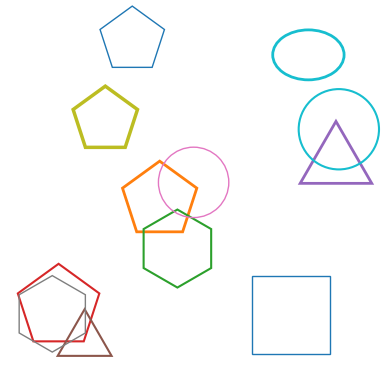[{"shape": "pentagon", "thickness": 1, "radius": 0.44, "center": [0.343, 0.896]}, {"shape": "square", "thickness": 1, "radius": 0.51, "center": [0.755, 0.181]}, {"shape": "pentagon", "thickness": 2, "radius": 0.51, "center": [0.415, 0.48]}, {"shape": "hexagon", "thickness": 1.5, "radius": 0.51, "center": [0.461, 0.354]}, {"shape": "pentagon", "thickness": 1.5, "radius": 0.56, "center": [0.152, 0.203]}, {"shape": "triangle", "thickness": 2, "radius": 0.54, "center": [0.873, 0.577]}, {"shape": "triangle", "thickness": 1.5, "radius": 0.4, "center": [0.22, 0.116]}, {"shape": "circle", "thickness": 1, "radius": 0.46, "center": [0.503, 0.526]}, {"shape": "hexagon", "thickness": 1, "radius": 0.5, "center": [0.136, 0.185]}, {"shape": "pentagon", "thickness": 2.5, "radius": 0.44, "center": [0.274, 0.688]}, {"shape": "oval", "thickness": 2, "radius": 0.46, "center": [0.801, 0.857]}, {"shape": "circle", "thickness": 1.5, "radius": 0.52, "center": [0.88, 0.664]}]